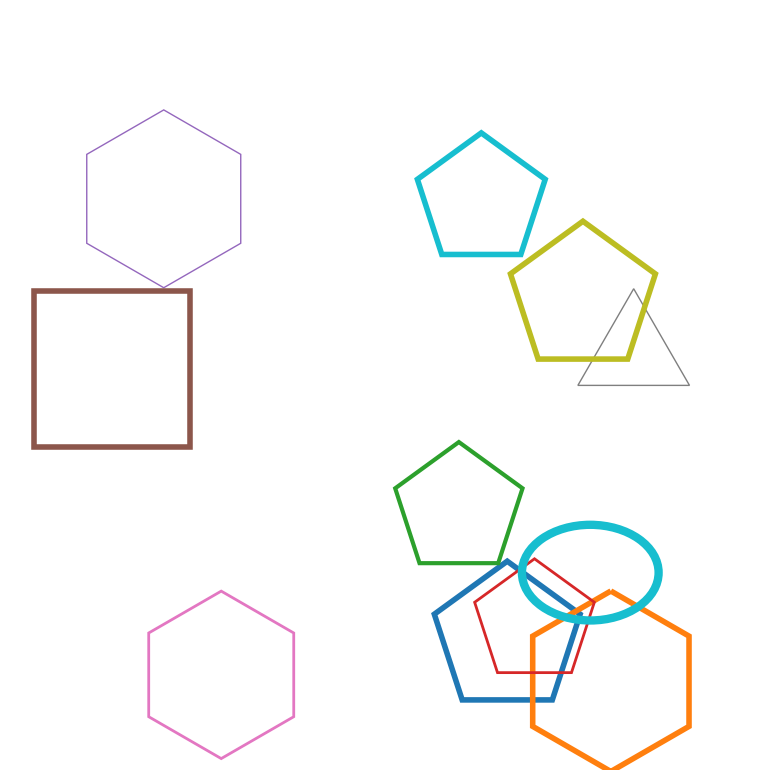[{"shape": "pentagon", "thickness": 2, "radius": 0.5, "center": [0.659, 0.172]}, {"shape": "hexagon", "thickness": 2, "radius": 0.59, "center": [0.793, 0.115]}, {"shape": "pentagon", "thickness": 1.5, "radius": 0.43, "center": [0.596, 0.339]}, {"shape": "pentagon", "thickness": 1, "radius": 0.41, "center": [0.694, 0.193]}, {"shape": "hexagon", "thickness": 0.5, "radius": 0.58, "center": [0.213, 0.742]}, {"shape": "square", "thickness": 2, "radius": 0.51, "center": [0.146, 0.521]}, {"shape": "hexagon", "thickness": 1, "radius": 0.54, "center": [0.287, 0.124]}, {"shape": "triangle", "thickness": 0.5, "radius": 0.42, "center": [0.823, 0.541]}, {"shape": "pentagon", "thickness": 2, "radius": 0.49, "center": [0.757, 0.614]}, {"shape": "oval", "thickness": 3, "radius": 0.44, "center": [0.767, 0.256]}, {"shape": "pentagon", "thickness": 2, "radius": 0.44, "center": [0.625, 0.74]}]